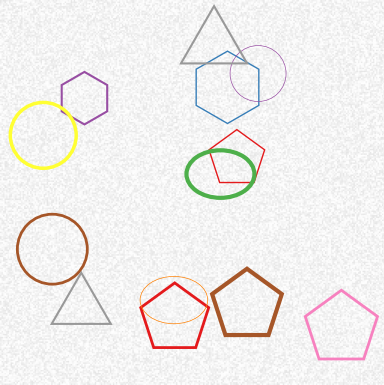[{"shape": "pentagon", "thickness": 1, "radius": 0.38, "center": [0.615, 0.587]}, {"shape": "pentagon", "thickness": 2, "radius": 0.46, "center": [0.454, 0.172]}, {"shape": "hexagon", "thickness": 1, "radius": 0.47, "center": [0.591, 0.773]}, {"shape": "oval", "thickness": 3, "radius": 0.44, "center": [0.573, 0.548]}, {"shape": "hexagon", "thickness": 1.5, "radius": 0.34, "center": [0.219, 0.745]}, {"shape": "circle", "thickness": 0.5, "radius": 0.36, "center": [0.67, 0.809]}, {"shape": "oval", "thickness": 0.5, "radius": 0.44, "center": [0.452, 0.221]}, {"shape": "circle", "thickness": 2.5, "radius": 0.43, "center": [0.112, 0.648]}, {"shape": "pentagon", "thickness": 3, "radius": 0.48, "center": [0.641, 0.207]}, {"shape": "circle", "thickness": 2, "radius": 0.45, "center": [0.136, 0.353]}, {"shape": "pentagon", "thickness": 2, "radius": 0.49, "center": [0.887, 0.147]}, {"shape": "triangle", "thickness": 1.5, "radius": 0.5, "center": [0.556, 0.885]}, {"shape": "triangle", "thickness": 1.5, "radius": 0.44, "center": [0.211, 0.203]}]